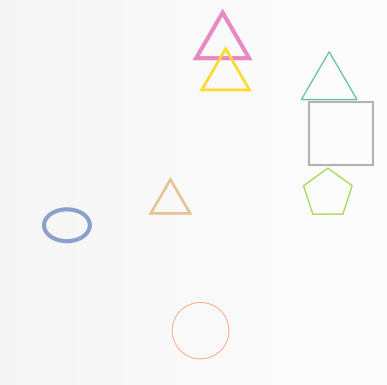[{"shape": "triangle", "thickness": 1, "radius": 0.41, "center": [0.849, 0.783]}, {"shape": "circle", "thickness": 0.5, "radius": 0.37, "center": [0.518, 0.141]}, {"shape": "oval", "thickness": 3, "radius": 0.3, "center": [0.173, 0.415]}, {"shape": "triangle", "thickness": 3, "radius": 0.39, "center": [0.575, 0.888]}, {"shape": "pentagon", "thickness": 1, "radius": 0.33, "center": [0.846, 0.497]}, {"shape": "triangle", "thickness": 2, "radius": 0.36, "center": [0.582, 0.802]}, {"shape": "triangle", "thickness": 2, "radius": 0.29, "center": [0.44, 0.475]}, {"shape": "square", "thickness": 1.5, "radius": 0.41, "center": [0.879, 0.653]}]